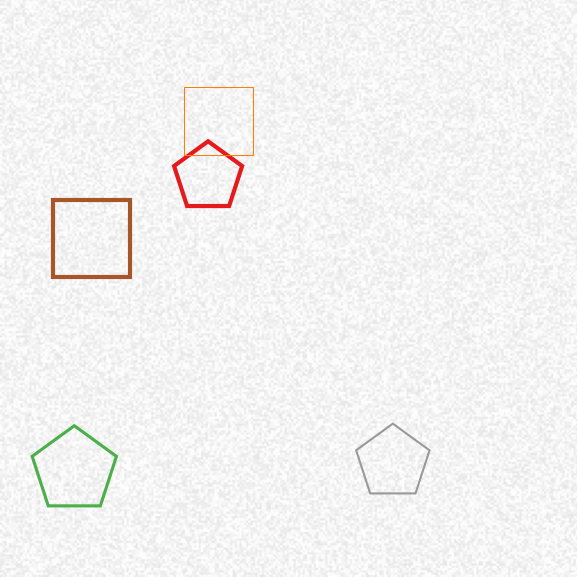[{"shape": "pentagon", "thickness": 2, "radius": 0.31, "center": [0.36, 0.693]}, {"shape": "pentagon", "thickness": 1.5, "radius": 0.38, "center": [0.129, 0.185]}, {"shape": "square", "thickness": 0.5, "radius": 0.3, "center": [0.378, 0.79]}, {"shape": "square", "thickness": 2, "radius": 0.33, "center": [0.158, 0.586]}, {"shape": "pentagon", "thickness": 1, "radius": 0.33, "center": [0.68, 0.199]}]